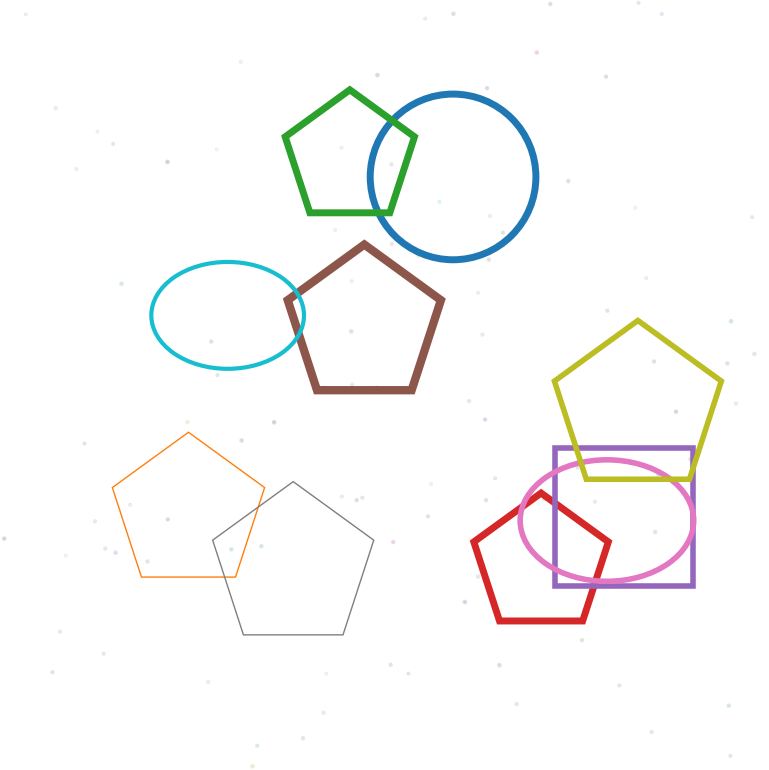[{"shape": "circle", "thickness": 2.5, "radius": 0.54, "center": [0.588, 0.77]}, {"shape": "pentagon", "thickness": 0.5, "radius": 0.52, "center": [0.245, 0.335]}, {"shape": "pentagon", "thickness": 2.5, "radius": 0.44, "center": [0.454, 0.795]}, {"shape": "pentagon", "thickness": 2.5, "radius": 0.46, "center": [0.703, 0.268]}, {"shape": "square", "thickness": 2, "radius": 0.45, "center": [0.811, 0.328]}, {"shape": "pentagon", "thickness": 3, "radius": 0.52, "center": [0.473, 0.578]}, {"shape": "oval", "thickness": 2, "radius": 0.56, "center": [0.788, 0.324]}, {"shape": "pentagon", "thickness": 0.5, "radius": 0.55, "center": [0.381, 0.264]}, {"shape": "pentagon", "thickness": 2, "radius": 0.57, "center": [0.828, 0.47]}, {"shape": "oval", "thickness": 1.5, "radius": 0.5, "center": [0.296, 0.59]}]